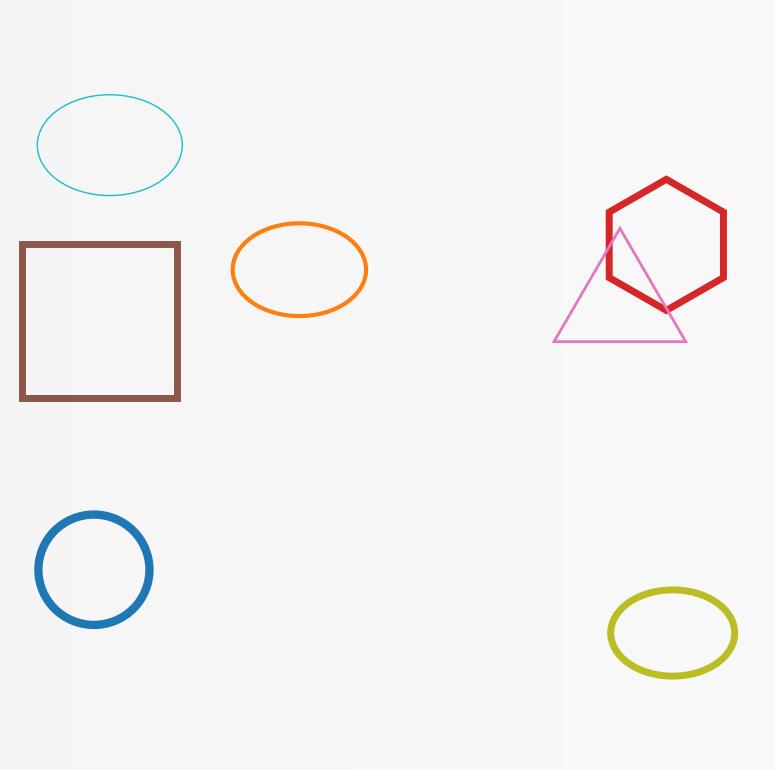[{"shape": "circle", "thickness": 3, "radius": 0.36, "center": [0.121, 0.26]}, {"shape": "oval", "thickness": 1.5, "radius": 0.43, "center": [0.386, 0.65]}, {"shape": "hexagon", "thickness": 2.5, "radius": 0.43, "center": [0.86, 0.682]}, {"shape": "square", "thickness": 2.5, "radius": 0.5, "center": [0.129, 0.583]}, {"shape": "triangle", "thickness": 1, "radius": 0.49, "center": [0.8, 0.605]}, {"shape": "oval", "thickness": 2.5, "radius": 0.4, "center": [0.868, 0.178]}, {"shape": "oval", "thickness": 0.5, "radius": 0.47, "center": [0.142, 0.812]}]